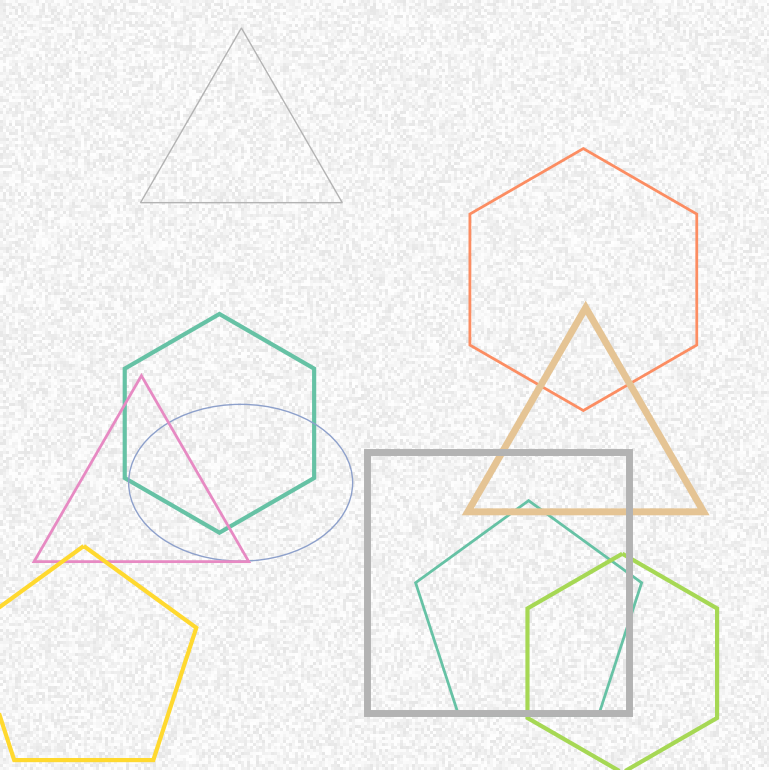[{"shape": "hexagon", "thickness": 1.5, "radius": 0.71, "center": [0.285, 0.45]}, {"shape": "pentagon", "thickness": 1, "radius": 0.77, "center": [0.687, 0.196]}, {"shape": "hexagon", "thickness": 1, "radius": 0.85, "center": [0.758, 0.637]}, {"shape": "oval", "thickness": 0.5, "radius": 0.73, "center": [0.313, 0.373]}, {"shape": "triangle", "thickness": 1, "radius": 0.8, "center": [0.184, 0.351]}, {"shape": "hexagon", "thickness": 1.5, "radius": 0.71, "center": [0.808, 0.139]}, {"shape": "pentagon", "thickness": 1.5, "radius": 0.77, "center": [0.109, 0.137]}, {"shape": "triangle", "thickness": 2.5, "radius": 0.88, "center": [0.761, 0.424]}, {"shape": "triangle", "thickness": 0.5, "radius": 0.76, "center": [0.313, 0.812]}, {"shape": "square", "thickness": 2.5, "radius": 0.85, "center": [0.647, 0.243]}]